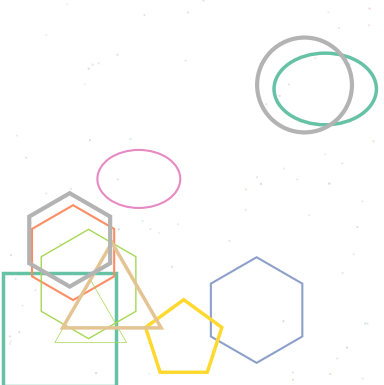[{"shape": "oval", "thickness": 2.5, "radius": 0.66, "center": [0.845, 0.769]}, {"shape": "square", "thickness": 2.5, "radius": 0.74, "center": [0.155, 0.145]}, {"shape": "hexagon", "thickness": 1.5, "radius": 0.62, "center": [0.19, 0.344]}, {"shape": "hexagon", "thickness": 1.5, "radius": 0.69, "center": [0.666, 0.195]}, {"shape": "oval", "thickness": 1.5, "radius": 0.54, "center": [0.361, 0.535]}, {"shape": "triangle", "thickness": 0.5, "radius": 0.54, "center": [0.236, 0.164]}, {"shape": "hexagon", "thickness": 1, "radius": 0.71, "center": [0.23, 0.262]}, {"shape": "pentagon", "thickness": 2.5, "radius": 0.52, "center": [0.477, 0.117]}, {"shape": "triangle", "thickness": 2.5, "radius": 0.74, "center": [0.291, 0.222]}, {"shape": "circle", "thickness": 3, "radius": 0.62, "center": [0.791, 0.779]}, {"shape": "hexagon", "thickness": 3, "radius": 0.61, "center": [0.181, 0.377]}]